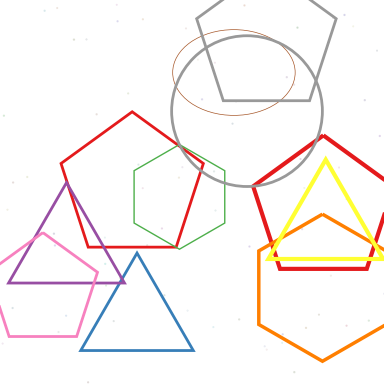[{"shape": "pentagon", "thickness": 2, "radius": 0.97, "center": [0.343, 0.515]}, {"shape": "pentagon", "thickness": 3, "radius": 0.96, "center": [0.84, 0.457]}, {"shape": "triangle", "thickness": 2, "radius": 0.84, "center": [0.356, 0.174]}, {"shape": "hexagon", "thickness": 1, "radius": 0.68, "center": [0.466, 0.489]}, {"shape": "triangle", "thickness": 2, "radius": 0.87, "center": [0.173, 0.352]}, {"shape": "hexagon", "thickness": 2.5, "radius": 0.95, "center": [0.838, 0.253]}, {"shape": "triangle", "thickness": 3, "radius": 0.86, "center": [0.846, 0.413]}, {"shape": "oval", "thickness": 0.5, "radius": 0.8, "center": [0.608, 0.812]}, {"shape": "pentagon", "thickness": 2, "radius": 0.75, "center": [0.111, 0.247]}, {"shape": "pentagon", "thickness": 2, "radius": 0.95, "center": [0.692, 0.893]}, {"shape": "circle", "thickness": 2, "radius": 0.98, "center": [0.642, 0.711]}]